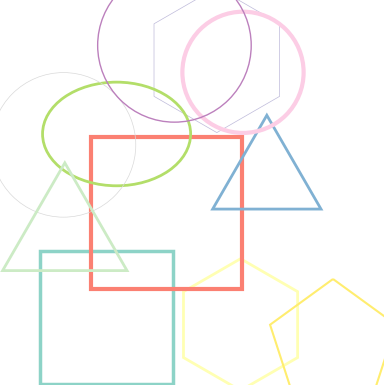[{"shape": "square", "thickness": 2.5, "radius": 0.86, "center": [0.277, 0.174]}, {"shape": "hexagon", "thickness": 2, "radius": 0.86, "center": [0.625, 0.157]}, {"shape": "hexagon", "thickness": 0.5, "radius": 0.94, "center": [0.563, 0.844]}, {"shape": "square", "thickness": 3, "radius": 0.99, "center": [0.432, 0.448]}, {"shape": "triangle", "thickness": 2, "radius": 0.81, "center": [0.693, 0.538]}, {"shape": "oval", "thickness": 2, "radius": 0.96, "center": [0.303, 0.652]}, {"shape": "circle", "thickness": 3, "radius": 0.79, "center": [0.631, 0.812]}, {"shape": "circle", "thickness": 0.5, "radius": 0.94, "center": [0.165, 0.624]}, {"shape": "circle", "thickness": 1, "radius": 1.0, "center": [0.453, 0.882]}, {"shape": "triangle", "thickness": 2, "radius": 0.93, "center": [0.168, 0.39]}, {"shape": "pentagon", "thickness": 1.5, "radius": 0.86, "center": [0.865, 0.103]}]